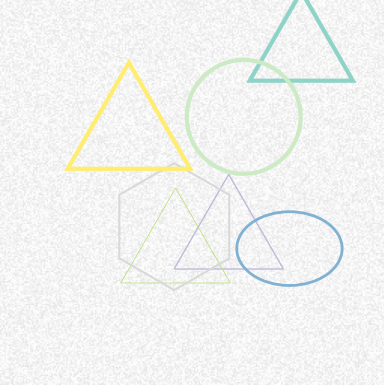[{"shape": "triangle", "thickness": 3, "radius": 0.77, "center": [0.783, 0.868]}, {"shape": "triangle", "thickness": 1, "radius": 0.82, "center": [0.594, 0.383]}, {"shape": "oval", "thickness": 2, "radius": 0.68, "center": [0.752, 0.354]}, {"shape": "triangle", "thickness": 0.5, "radius": 0.82, "center": [0.456, 0.347]}, {"shape": "hexagon", "thickness": 1.5, "radius": 0.82, "center": [0.453, 0.411]}, {"shape": "circle", "thickness": 3, "radius": 0.74, "center": [0.633, 0.696]}, {"shape": "triangle", "thickness": 3, "radius": 0.92, "center": [0.335, 0.653]}]